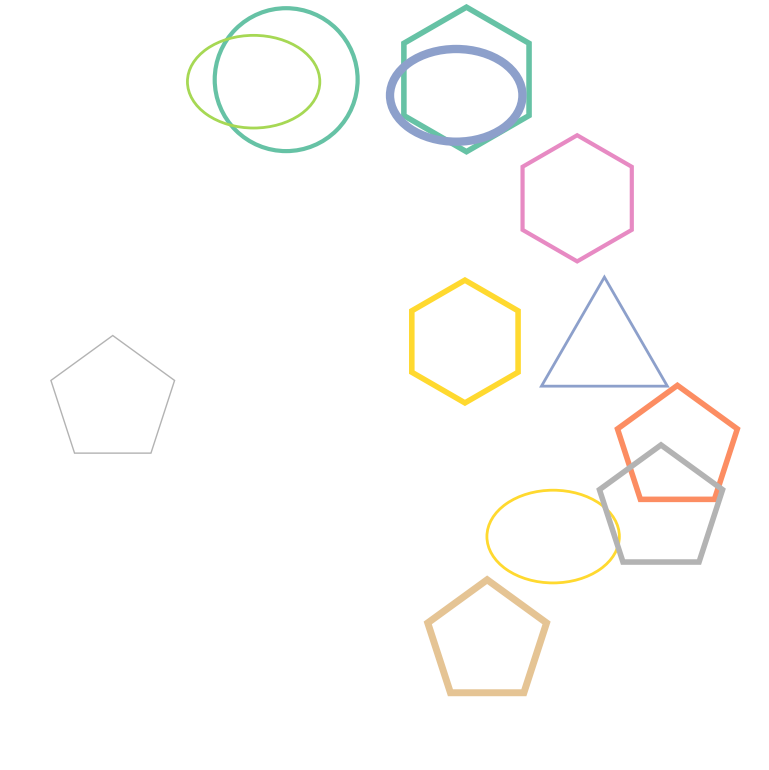[{"shape": "circle", "thickness": 1.5, "radius": 0.46, "center": [0.372, 0.897]}, {"shape": "hexagon", "thickness": 2, "radius": 0.47, "center": [0.606, 0.897]}, {"shape": "pentagon", "thickness": 2, "radius": 0.41, "center": [0.88, 0.418]}, {"shape": "triangle", "thickness": 1, "radius": 0.47, "center": [0.785, 0.546]}, {"shape": "oval", "thickness": 3, "radius": 0.43, "center": [0.593, 0.876]}, {"shape": "hexagon", "thickness": 1.5, "radius": 0.41, "center": [0.75, 0.742]}, {"shape": "oval", "thickness": 1, "radius": 0.43, "center": [0.329, 0.894]}, {"shape": "oval", "thickness": 1, "radius": 0.43, "center": [0.718, 0.303]}, {"shape": "hexagon", "thickness": 2, "radius": 0.4, "center": [0.604, 0.556]}, {"shape": "pentagon", "thickness": 2.5, "radius": 0.41, "center": [0.633, 0.166]}, {"shape": "pentagon", "thickness": 2, "radius": 0.42, "center": [0.858, 0.338]}, {"shape": "pentagon", "thickness": 0.5, "radius": 0.42, "center": [0.146, 0.48]}]